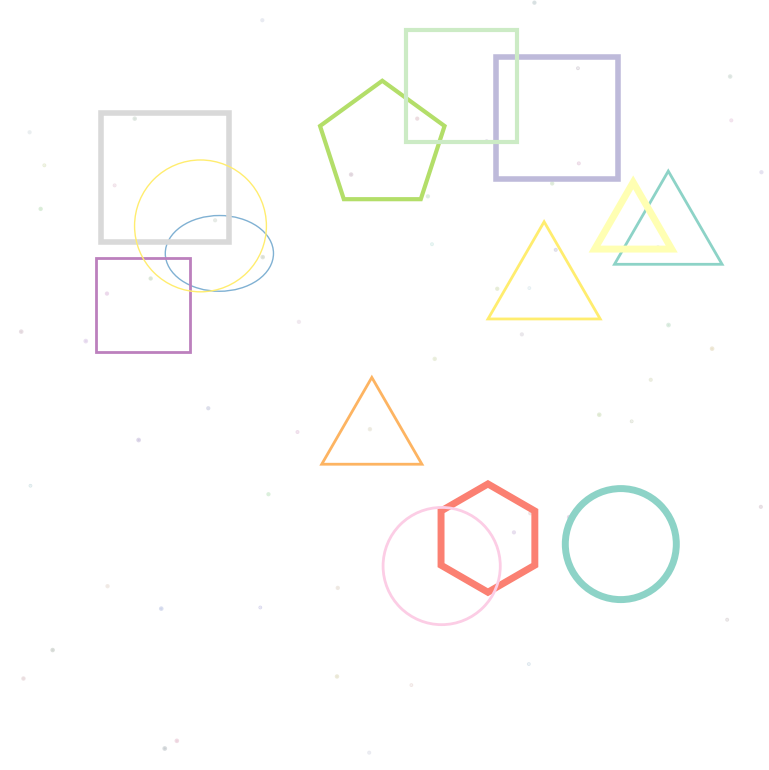[{"shape": "triangle", "thickness": 1, "radius": 0.4, "center": [0.868, 0.697]}, {"shape": "circle", "thickness": 2.5, "radius": 0.36, "center": [0.806, 0.293]}, {"shape": "triangle", "thickness": 2.5, "radius": 0.29, "center": [0.822, 0.705]}, {"shape": "square", "thickness": 2, "radius": 0.4, "center": [0.724, 0.846]}, {"shape": "hexagon", "thickness": 2.5, "radius": 0.35, "center": [0.634, 0.301]}, {"shape": "oval", "thickness": 0.5, "radius": 0.35, "center": [0.285, 0.671]}, {"shape": "triangle", "thickness": 1, "radius": 0.38, "center": [0.483, 0.435]}, {"shape": "pentagon", "thickness": 1.5, "radius": 0.43, "center": [0.496, 0.81]}, {"shape": "circle", "thickness": 1, "radius": 0.38, "center": [0.574, 0.265]}, {"shape": "square", "thickness": 2, "radius": 0.42, "center": [0.214, 0.769]}, {"shape": "square", "thickness": 1, "radius": 0.31, "center": [0.185, 0.604]}, {"shape": "square", "thickness": 1.5, "radius": 0.36, "center": [0.599, 0.888]}, {"shape": "circle", "thickness": 0.5, "radius": 0.43, "center": [0.26, 0.707]}, {"shape": "triangle", "thickness": 1, "radius": 0.42, "center": [0.707, 0.628]}]